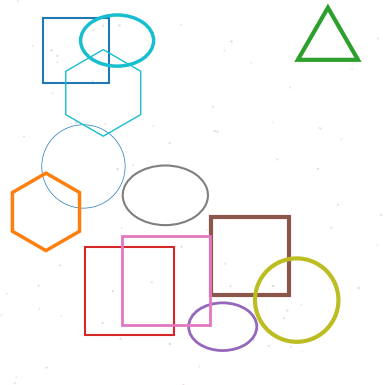[{"shape": "square", "thickness": 1.5, "radius": 0.43, "center": [0.197, 0.869]}, {"shape": "circle", "thickness": 0.5, "radius": 0.54, "center": [0.217, 0.568]}, {"shape": "hexagon", "thickness": 2.5, "radius": 0.5, "center": [0.119, 0.45]}, {"shape": "triangle", "thickness": 3, "radius": 0.45, "center": [0.852, 0.89]}, {"shape": "square", "thickness": 1.5, "radius": 0.57, "center": [0.336, 0.244]}, {"shape": "oval", "thickness": 2, "radius": 0.44, "center": [0.578, 0.151]}, {"shape": "square", "thickness": 3, "radius": 0.51, "center": [0.65, 0.336]}, {"shape": "square", "thickness": 2, "radius": 0.58, "center": [0.431, 0.271]}, {"shape": "oval", "thickness": 1.5, "radius": 0.55, "center": [0.429, 0.493]}, {"shape": "circle", "thickness": 3, "radius": 0.54, "center": [0.771, 0.221]}, {"shape": "hexagon", "thickness": 1, "radius": 0.56, "center": [0.268, 0.759]}, {"shape": "oval", "thickness": 2.5, "radius": 0.47, "center": [0.304, 0.895]}]